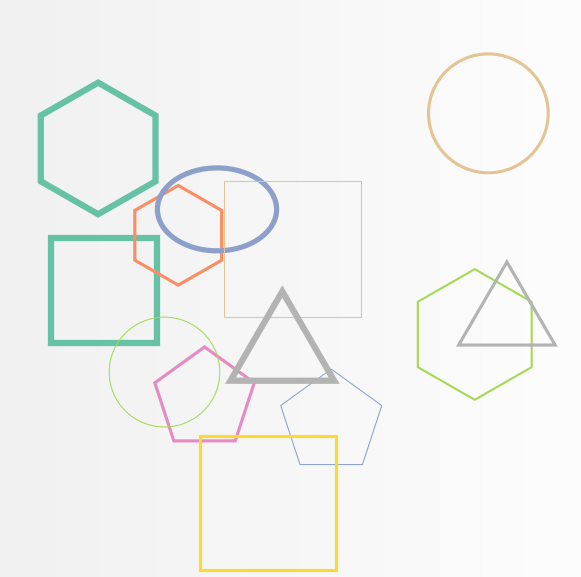[{"shape": "hexagon", "thickness": 3, "radius": 0.57, "center": [0.169, 0.742]}, {"shape": "square", "thickness": 3, "radius": 0.45, "center": [0.179, 0.495]}, {"shape": "hexagon", "thickness": 1.5, "radius": 0.43, "center": [0.307, 0.592]}, {"shape": "pentagon", "thickness": 0.5, "radius": 0.46, "center": [0.57, 0.269]}, {"shape": "oval", "thickness": 2.5, "radius": 0.51, "center": [0.373, 0.637]}, {"shape": "pentagon", "thickness": 1.5, "radius": 0.45, "center": [0.352, 0.308]}, {"shape": "hexagon", "thickness": 1, "radius": 0.57, "center": [0.817, 0.42]}, {"shape": "circle", "thickness": 0.5, "radius": 0.48, "center": [0.283, 0.355]}, {"shape": "square", "thickness": 1.5, "radius": 0.58, "center": [0.461, 0.128]}, {"shape": "circle", "thickness": 1.5, "radius": 0.51, "center": [0.84, 0.803]}, {"shape": "square", "thickness": 0.5, "radius": 0.59, "center": [0.503, 0.567]}, {"shape": "triangle", "thickness": 3, "radius": 0.52, "center": [0.486, 0.391]}, {"shape": "triangle", "thickness": 1.5, "radius": 0.48, "center": [0.872, 0.45]}]